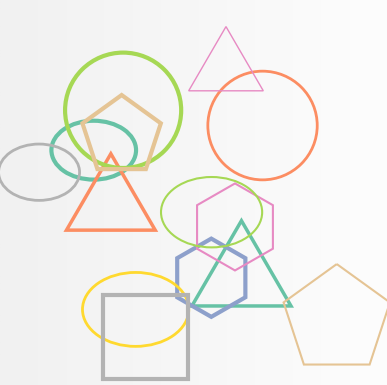[{"shape": "oval", "thickness": 3, "radius": 0.55, "center": [0.242, 0.61]}, {"shape": "triangle", "thickness": 2.5, "radius": 0.74, "center": [0.623, 0.279]}, {"shape": "circle", "thickness": 2, "radius": 0.71, "center": [0.678, 0.674]}, {"shape": "triangle", "thickness": 2.5, "radius": 0.66, "center": [0.286, 0.468]}, {"shape": "hexagon", "thickness": 3, "radius": 0.51, "center": [0.545, 0.279]}, {"shape": "triangle", "thickness": 1, "radius": 0.56, "center": [0.583, 0.82]}, {"shape": "hexagon", "thickness": 1.5, "radius": 0.57, "center": [0.606, 0.411]}, {"shape": "oval", "thickness": 1.5, "radius": 0.65, "center": [0.546, 0.449]}, {"shape": "circle", "thickness": 3, "radius": 0.75, "center": [0.318, 0.714]}, {"shape": "oval", "thickness": 2, "radius": 0.69, "center": [0.35, 0.196]}, {"shape": "pentagon", "thickness": 1.5, "radius": 0.72, "center": [0.869, 0.17]}, {"shape": "pentagon", "thickness": 3, "radius": 0.53, "center": [0.314, 0.647]}, {"shape": "oval", "thickness": 2, "radius": 0.52, "center": [0.101, 0.553]}, {"shape": "square", "thickness": 3, "radius": 0.55, "center": [0.375, 0.124]}]